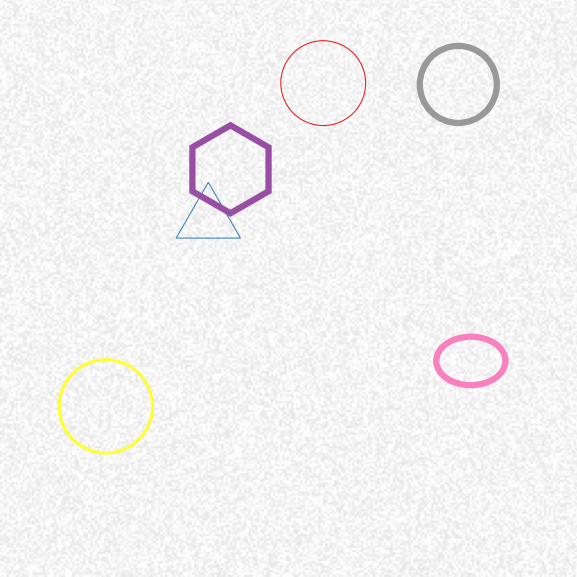[{"shape": "circle", "thickness": 0.5, "radius": 0.37, "center": [0.56, 0.855]}, {"shape": "triangle", "thickness": 0.5, "radius": 0.32, "center": [0.361, 0.619]}, {"shape": "hexagon", "thickness": 3, "radius": 0.38, "center": [0.399, 0.706]}, {"shape": "circle", "thickness": 1.5, "radius": 0.4, "center": [0.183, 0.295]}, {"shape": "oval", "thickness": 3, "radius": 0.3, "center": [0.815, 0.374]}, {"shape": "circle", "thickness": 3, "radius": 0.33, "center": [0.794, 0.853]}]